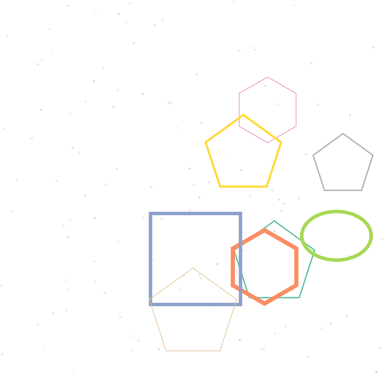[{"shape": "pentagon", "thickness": 1, "radius": 0.55, "center": [0.712, 0.316]}, {"shape": "hexagon", "thickness": 3, "radius": 0.48, "center": [0.687, 0.307]}, {"shape": "square", "thickness": 2.5, "radius": 0.59, "center": [0.506, 0.329]}, {"shape": "hexagon", "thickness": 0.5, "radius": 0.43, "center": [0.695, 0.715]}, {"shape": "oval", "thickness": 2.5, "radius": 0.45, "center": [0.874, 0.388]}, {"shape": "pentagon", "thickness": 1.5, "radius": 0.52, "center": [0.632, 0.599]}, {"shape": "pentagon", "thickness": 0.5, "radius": 0.6, "center": [0.501, 0.185]}, {"shape": "pentagon", "thickness": 1, "radius": 0.41, "center": [0.891, 0.571]}]